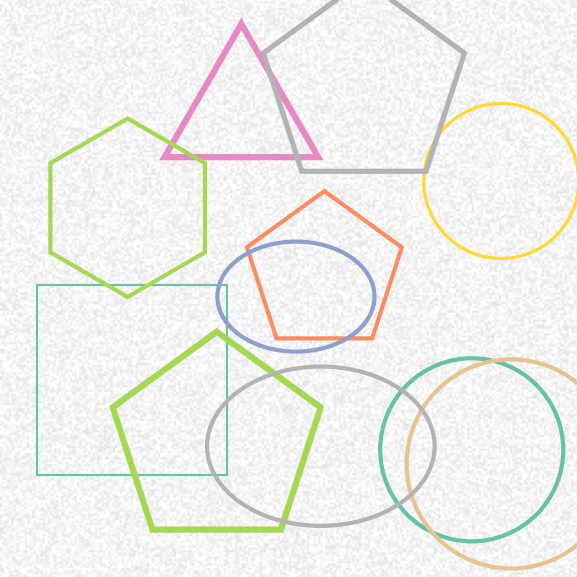[{"shape": "circle", "thickness": 2, "radius": 0.79, "center": [0.817, 0.22]}, {"shape": "square", "thickness": 1, "radius": 0.82, "center": [0.229, 0.342]}, {"shape": "pentagon", "thickness": 2, "radius": 0.7, "center": [0.562, 0.527]}, {"shape": "oval", "thickness": 2, "radius": 0.68, "center": [0.512, 0.486]}, {"shape": "triangle", "thickness": 3, "radius": 0.77, "center": [0.418, 0.804]}, {"shape": "hexagon", "thickness": 2, "radius": 0.77, "center": [0.221, 0.639]}, {"shape": "pentagon", "thickness": 3, "radius": 0.95, "center": [0.375, 0.235]}, {"shape": "circle", "thickness": 1.5, "radius": 0.67, "center": [0.868, 0.686]}, {"shape": "circle", "thickness": 2, "radius": 0.91, "center": [0.885, 0.196]}, {"shape": "oval", "thickness": 2, "radius": 0.99, "center": [0.556, 0.226]}, {"shape": "pentagon", "thickness": 2.5, "radius": 0.92, "center": [0.63, 0.851]}]